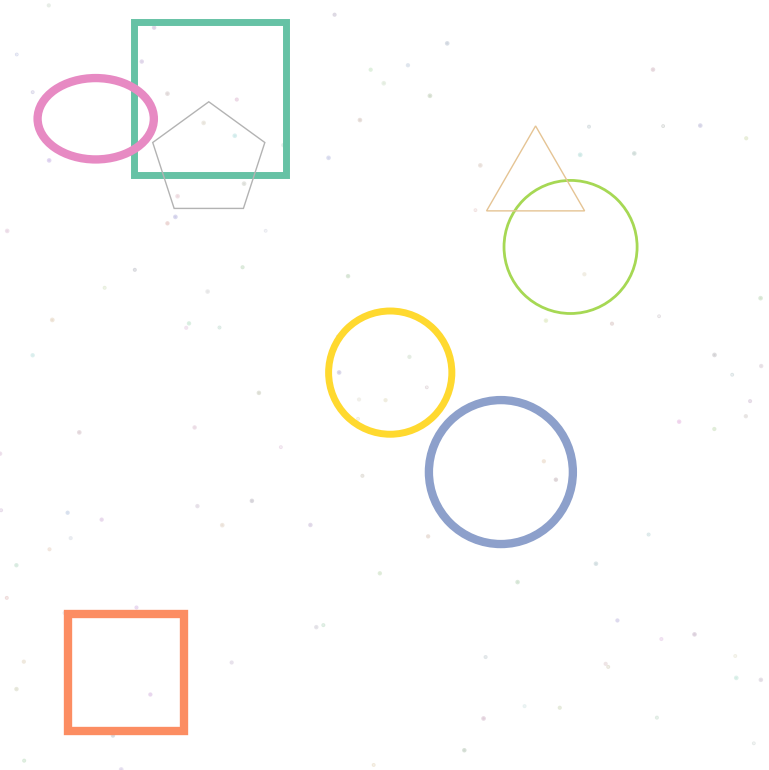[{"shape": "square", "thickness": 2.5, "radius": 0.5, "center": [0.273, 0.872]}, {"shape": "square", "thickness": 3, "radius": 0.38, "center": [0.164, 0.127]}, {"shape": "circle", "thickness": 3, "radius": 0.47, "center": [0.651, 0.387]}, {"shape": "oval", "thickness": 3, "radius": 0.38, "center": [0.124, 0.846]}, {"shape": "circle", "thickness": 1, "radius": 0.43, "center": [0.741, 0.679]}, {"shape": "circle", "thickness": 2.5, "radius": 0.4, "center": [0.507, 0.516]}, {"shape": "triangle", "thickness": 0.5, "radius": 0.37, "center": [0.696, 0.763]}, {"shape": "pentagon", "thickness": 0.5, "radius": 0.38, "center": [0.271, 0.791]}]